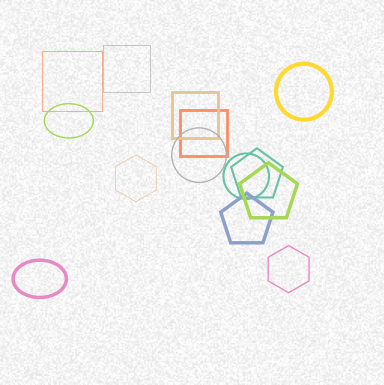[{"shape": "pentagon", "thickness": 1.5, "radius": 0.35, "center": [0.668, 0.544]}, {"shape": "circle", "thickness": 1.5, "radius": 0.3, "center": [0.64, 0.542]}, {"shape": "square", "thickness": 2, "radius": 0.3, "center": [0.529, 0.654]}, {"shape": "square", "thickness": 0.5, "radius": 0.39, "center": [0.187, 0.789]}, {"shape": "pentagon", "thickness": 2.5, "radius": 0.36, "center": [0.641, 0.427]}, {"shape": "oval", "thickness": 2.5, "radius": 0.35, "center": [0.103, 0.276]}, {"shape": "hexagon", "thickness": 1, "radius": 0.31, "center": [0.75, 0.301]}, {"shape": "oval", "thickness": 1, "radius": 0.32, "center": [0.179, 0.686]}, {"shape": "pentagon", "thickness": 2.5, "radius": 0.39, "center": [0.697, 0.498]}, {"shape": "circle", "thickness": 3, "radius": 0.36, "center": [0.789, 0.762]}, {"shape": "square", "thickness": 2, "radius": 0.3, "center": [0.506, 0.701]}, {"shape": "hexagon", "thickness": 0.5, "radius": 0.3, "center": [0.353, 0.537]}, {"shape": "circle", "thickness": 1, "radius": 0.35, "center": [0.517, 0.597]}, {"shape": "square", "thickness": 0.5, "radius": 0.31, "center": [0.328, 0.822]}]